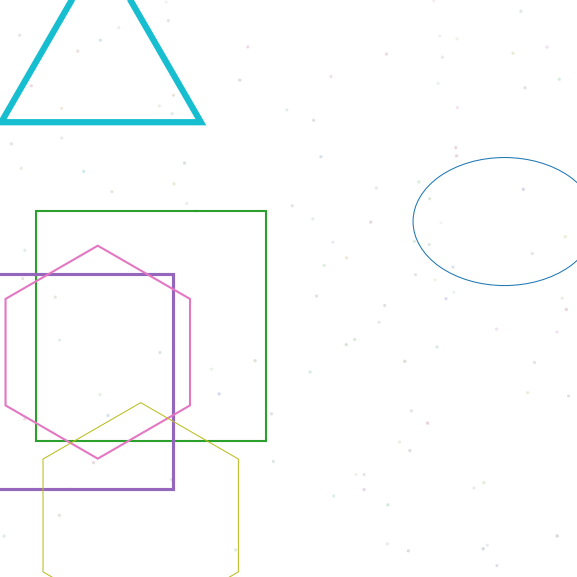[{"shape": "oval", "thickness": 0.5, "radius": 0.79, "center": [0.874, 0.616]}, {"shape": "square", "thickness": 1, "radius": 0.99, "center": [0.261, 0.434]}, {"shape": "square", "thickness": 1.5, "radius": 0.93, "center": [0.114, 0.338]}, {"shape": "hexagon", "thickness": 1, "radius": 0.92, "center": [0.169, 0.389]}, {"shape": "hexagon", "thickness": 0.5, "radius": 0.98, "center": [0.244, 0.107]}, {"shape": "triangle", "thickness": 3, "radius": 1.0, "center": [0.175, 0.887]}]